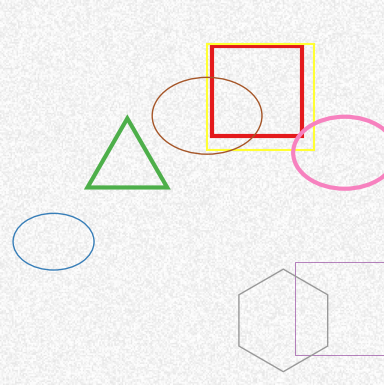[{"shape": "square", "thickness": 3, "radius": 0.58, "center": [0.667, 0.764]}, {"shape": "oval", "thickness": 1, "radius": 0.53, "center": [0.139, 0.372]}, {"shape": "triangle", "thickness": 3, "radius": 0.6, "center": [0.331, 0.573]}, {"shape": "square", "thickness": 0.5, "radius": 0.6, "center": [0.888, 0.2]}, {"shape": "square", "thickness": 1.5, "radius": 0.69, "center": [0.676, 0.748]}, {"shape": "oval", "thickness": 1, "radius": 0.71, "center": [0.538, 0.699]}, {"shape": "oval", "thickness": 3, "radius": 0.67, "center": [0.895, 0.603]}, {"shape": "hexagon", "thickness": 1, "radius": 0.67, "center": [0.736, 0.168]}]